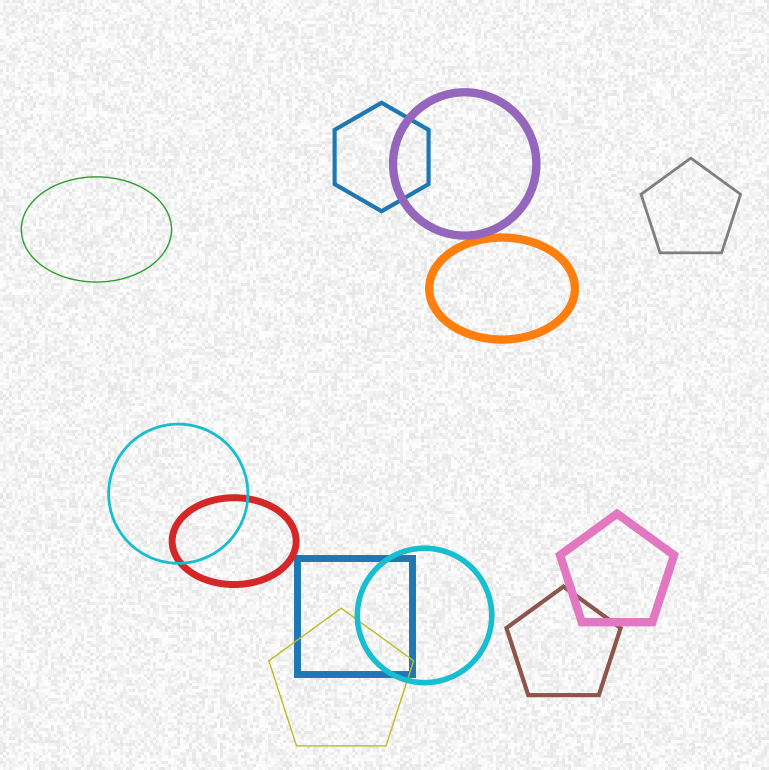[{"shape": "hexagon", "thickness": 1.5, "radius": 0.35, "center": [0.496, 0.796]}, {"shape": "square", "thickness": 2.5, "radius": 0.37, "center": [0.46, 0.2]}, {"shape": "oval", "thickness": 3, "radius": 0.47, "center": [0.652, 0.625]}, {"shape": "oval", "thickness": 0.5, "radius": 0.49, "center": [0.125, 0.702]}, {"shape": "oval", "thickness": 2.5, "radius": 0.4, "center": [0.304, 0.297]}, {"shape": "circle", "thickness": 3, "radius": 0.47, "center": [0.604, 0.787]}, {"shape": "pentagon", "thickness": 1.5, "radius": 0.39, "center": [0.732, 0.16]}, {"shape": "pentagon", "thickness": 3, "radius": 0.39, "center": [0.801, 0.255]}, {"shape": "pentagon", "thickness": 1, "radius": 0.34, "center": [0.897, 0.727]}, {"shape": "pentagon", "thickness": 0.5, "radius": 0.49, "center": [0.443, 0.111]}, {"shape": "circle", "thickness": 2, "radius": 0.44, "center": [0.551, 0.201]}, {"shape": "circle", "thickness": 1, "radius": 0.45, "center": [0.232, 0.359]}]